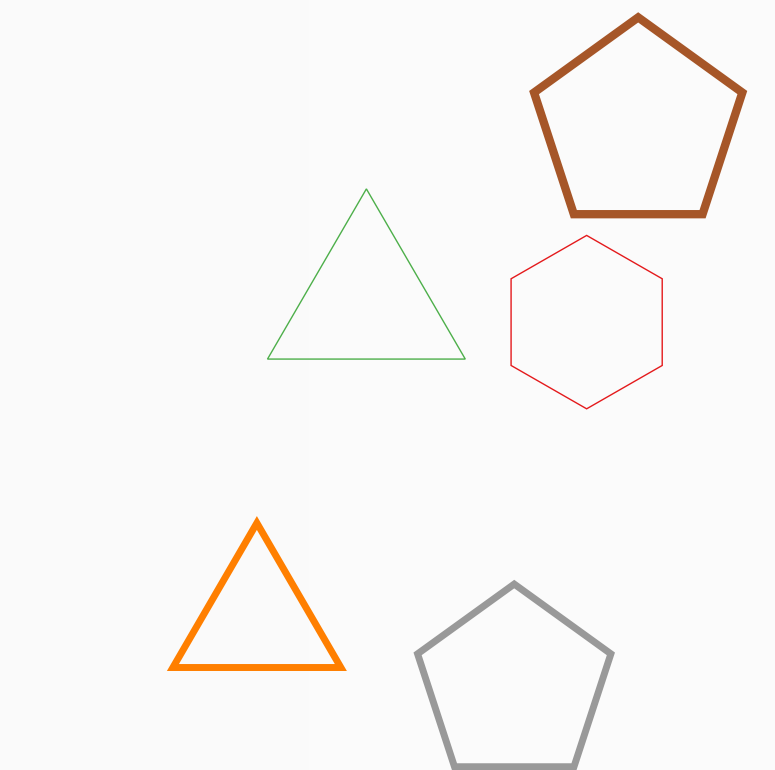[{"shape": "hexagon", "thickness": 0.5, "radius": 0.56, "center": [0.757, 0.582]}, {"shape": "triangle", "thickness": 0.5, "radius": 0.74, "center": [0.473, 0.607]}, {"shape": "triangle", "thickness": 2.5, "radius": 0.63, "center": [0.331, 0.196]}, {"shape": "pentagon", "thickness": 3, "radius": 0.71, "center": [0.823, 0.836]}, {"shape": "pentagon", "thickness": 2.5, "radius": 0.66, "center": [0.664, 0.11]}]